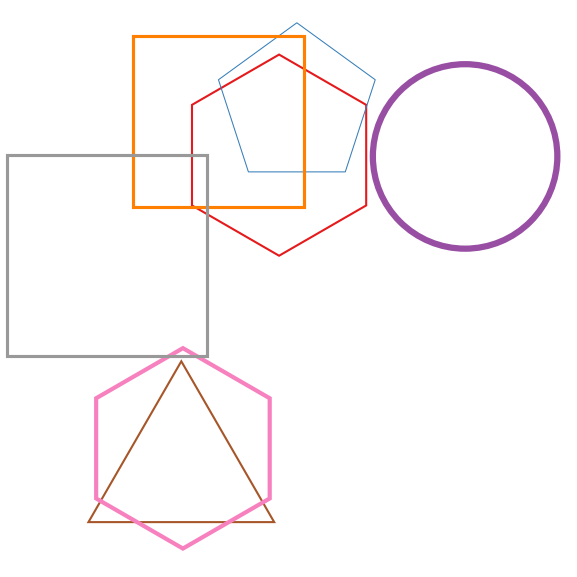[{"shape": "hexagon", "thickness": 1, "radius": 0.87, "center": [0.483, 0.73]}, {"shape": "pentagon", "thickness": 0.5, "radius": 0.71, "center": [0.514, 0.817]}, {"shape": "circle", "thickness": 3, "radius": 0.8, "center": [0.805, 0.728]}, {"shape": "square", "thickness": 1.5, "radius": 0.74, "center": [0.378, 0.789]}, {"shape": "triangle", "thickness": 1, "radius": 0.93, "center": [0.314, 0.188]}, {"shape": "hexagon", "thickness": 2, "radius": 0.87, "center": [0.317, 0.223]}, {"shape": "square", "thickness": 1.5, "radius": 0.87, "center": [0.185, 0.557]}]